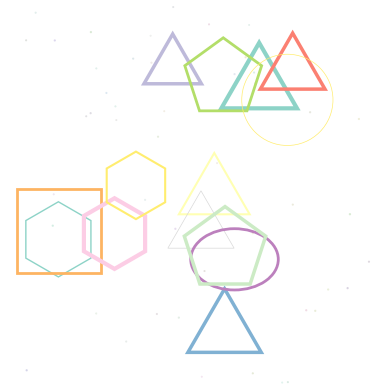[{"shape": "triangle", "thickness": 3, "radius": 0.57, "center": [0.673, 0.775]}, {"shape": "hexagon", "thickness": 1, "radius": 0.49, "center": [0.152, 0.378]}, {"shape": "triangle", "thickness": 1.5, "radius": 0.53, "center": [0.557, 0.496]}, {"shape": "triangle", "thickness": 2.5, "radius": 0.43, "center": [0.449, 0.825]}, {"shape": "triangle", "thickness": 2.5, "radius": 0.48, "center": [0.76, 0.817]}, {"shape": "triangle", "thickness": 2.5, "radius": 0.55, "center": [0.583, 0.14]}, {"shape": "square", "thickness": 2, "radius": 0.55, "center": [0.154, 0.4]}, {"shape": "pentagon", "thickness": 2, "radius": 0.52, "center": [0.58, 0.797]}, {"shape": "hexagon", "thickness": 3, "radius": 0.46, "center": [0.297, 0.393]}, {"shape": "triangle", "thickness": 0.5, "radius": 0.5, "center": [0.522, 0.405]}, {"shape": "oval", "thickness": 2, "radius": 0.57, "center": [0.609, 0.326]}, {"shape": "pentagon", "thickness": 2.5, "radius": 0.56, "center": [0.584, 0.352]}, {"shape": "circle", "thickness": 0.5, "radius": 0.59, "center": [0.746, 0.741]}, {"shape": "hexagon", "thickness": 1.5, "radius": 0.44, "center": [0.353, 0.519]}]